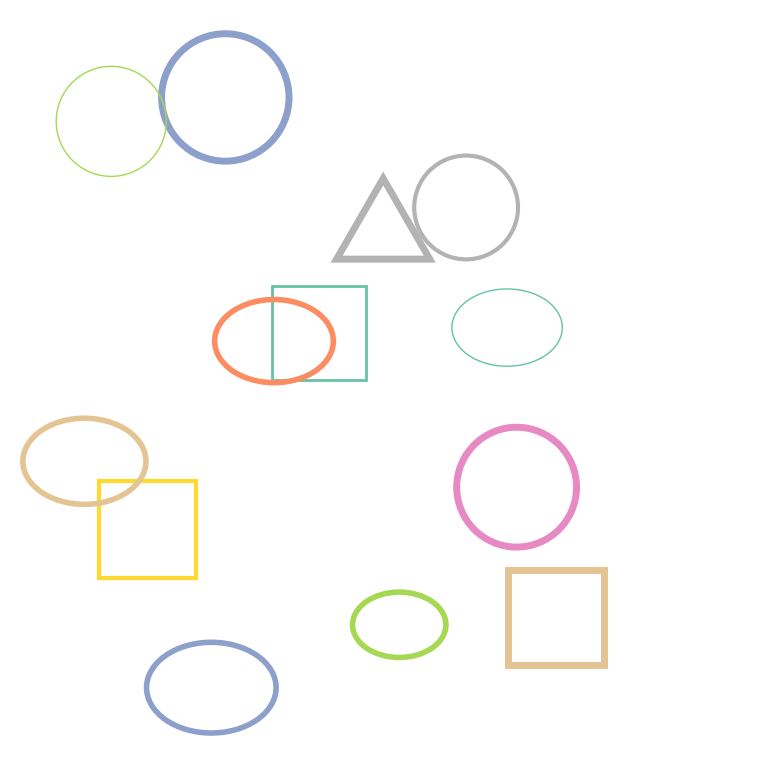[{"shape": "oval", "thickness": 0.5, "radius": 0.36, "center": [0.659, 0.575]}, {"shape": "square", "thickness": 1, "radius": 0.31, "center": [0.414, 0.567]}, {"shape": "oval", "thickness": 2, "radius": 0.39, "center": [0.356, 0.557]}, {"shape": "circle", "thickness": 2.5, "radius": 0.41, "center": [0.293, 0.873]}, {"shape": "oval", "thickness": 2, "radius": 0.42, "center": [0.274, 0.107]}, {"shape": "circle", "thickness": 2.5, "radius": 0.39, "center": [0.671, 0.367]}, {"shape": "oval", "thickness": 2, "radius": 0.3, "center": [0.518, 0.189]}, {"shape": "circle", "thickness": 0.5, "radius": 0.36, "center": [0.144, 0.842]}, {"shape": "square", "thickness": 1.5, "radius": 0.32, "center": [0.192, 0.312]}, {"shape": "square", "thickness": 2.5, "radius": 0.31, "center": [0.722, 0.198]}, {"shape": "oval", "thickness": 2, "radius": 0.4, "center": [0.11, 0.401]}, {"shape": "triangle", "thickness": 2.5, "radius": 0.35, "center": [0.498, 0.698]}, {"shape": "circle", "thickness": 1.5, "radius": 0.34, "center": [0.605, 0.731]}]